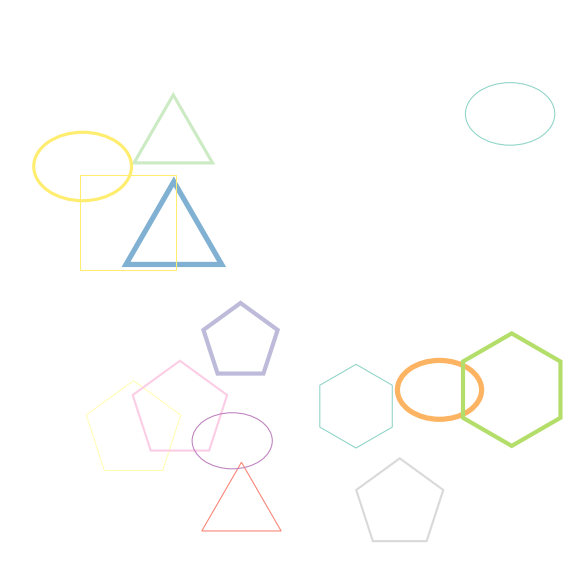[{"shape": "oval", "thickness": 0.5, "radius": 0.39, "center": [0.883, 0.802]}, {"shape": "hexagon", "thickness": 0.5, "radius": 0.36, "center": [0.617, 0.296]}, {"shape": "pentagon", "thickness": 0.5, "radius": 0.43, "center": [0.231, 0.254]}, {"shape": "pentagon", "thickness": 2, "radius": 0.34, "center": [0.416, 0.407]}, {"shape": "triangle", "thickness": 0.5, "radius": 0.4, "center": [0.418, 0.119]}, {"shape": "triangle", "thickness": 2.5, "radius": 0.48, "center": [0.301, 0.589]}, {"shape": "oval", "thickness": 2.5, "radius": 0.36, "center": [0.761, 0.324]}, {"shape": "hexagon", "thickness": 2, "radius": 0.49, "center": [0.886, 0.324]}, {"shape": "pentagon", "thickness": 1, "radius": 0.43, "center": [0.312, 0.288]}, {"shape": "pentagon", "thickness": 1, "radius": 0.4, "center": [0.692, 0.126]}, {"shape": "oval", "thickness": 0.5, "radius": 0.35, "center": [0.402, 0.236]}, {"shape": "triangle", "thickness": 1.5, "radius": 0.39, "center": [0.3, 0.756]}, {"shape": "square", "thickness": 0.5, "radius": 0.41, "center": [0.222, 0.614]}, {"shape": "oval", "thickness": 1.5, "radius": 0.42, "center": [0.143, 0.711]}]